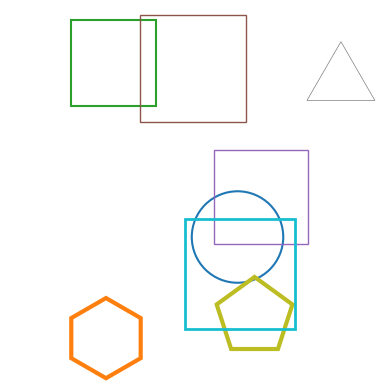[{"shape": "circle", "thickness": 1.5, "radius": 0.59, "center": [0.617, 0.384]}, {"shape": "hexagon", "thickness": 3, "radius": 0.52, "center": [0.275, 0.122]}, {"shape": "square", "thickness": 1.5, "radius": 0.55, "center": [0.294, 0.836]}, {"shape": "square", "thickness": 1, "radius": 0.61, "center": [0.678, 0.488]}, {"shape": "square", "thickness": 1, "radius": 0.69, "center": [0.502, 0.822]}, {"shape": "triangle", "thickness": 0.5, "radius": 0.51, "center": [0.886, 0.79]}, {"shape": "pentagon", "thickness": 3, "radius": 0.52, "center": [0.661, 0.177]}, {"shape": "square", "thickness": 2, "radius": 0.71, "center": [0.623, 0.288]}]